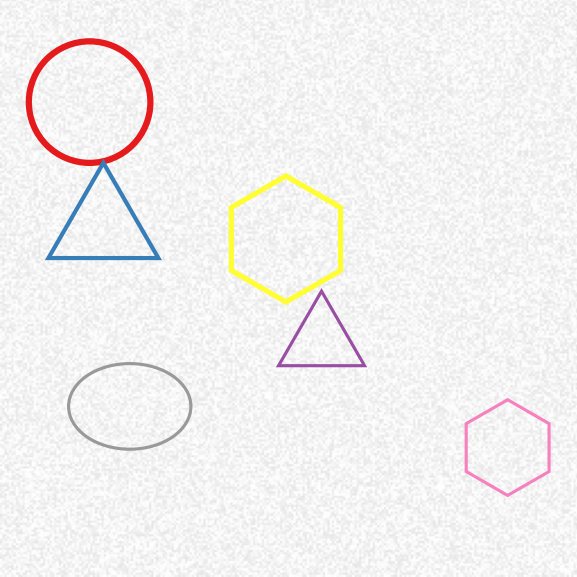[{"shape": "circle", "thickness": 3, "radius": 0.53, "center": [0.155, 0.822]}, {"shape": "triangle", "thickness": 2, "radius": 0.55, "center": [0.179, 0.607]}, {"shape": "triangle", "thickness": 1.5, "radius": 0.43, "center": [0.557, 0.409]}, {"shape": "hexagon", "thickness": 2.5, "radius": 0.55, "center": [0.495, 0.585]}, {"shape": "hexagon", "thickness": 1.5, "radius": 0.41, "center": [0.879, 0.224]}, {"shape": "oval", "thickness": 1.5, "radius": 0.53, "center": [0.225, 0.295]}]